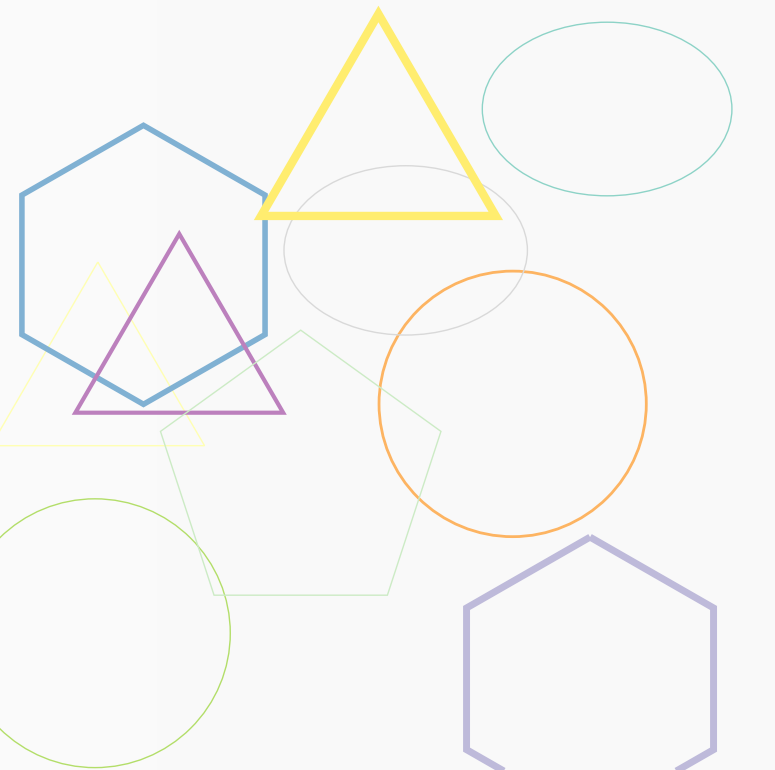[{"shape": "oval", "thickness": 0.5, "radius": 0.81, "center": [0.783, 0.858]}, {"shape": "triangle", "thickness": 0.5, "radius": 0.8, "center": [0.126, 0.501]}, {"shape": "hexagon", "thickness": 2.5, "radius": 0.92, "center": [0.761, 0.118]}, {"shape": "hexagon", "thickness": 2, "radius": 0.91, "center": [0.185, 0.656]}, {"shape": "circle", "thickness": 1, "radius": 0.86, "center": [0.662, 0.475]}, {"shape": "circle", "thickness": 0.5, "radius": 0.87, "center": [0.123, 0.178]}, {"shape": "oval", "thickness": 0.5, "radius": 0.79, "center": [0.523, 0.675]}, {"shape": "triangle", "thickness": 1.5, "radius": 0.77, "center": [0.231, 0.541]}, {"shape": "pentagon", "thickness": 0.5, "radius": 0.95, "center": [0.388, 0.381]}, {"shape": "triangle", "thickness": 3, "radius": 0.87, "center": [0.488, 0.807]}]